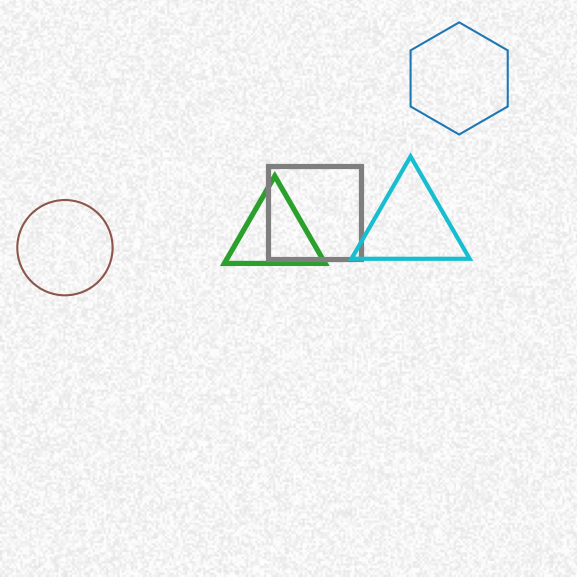[{"shape": "hexagon", "thickness": 1, "radius": 0.49, "center": [0.795, 0.863]}, {"shape": "triangle", "thickness": 2.5, "radius": 0.5, "center": [0.476, 0.593]}, {"shape": "circle", "thickness": 1, "radius": 0.41, "center": [0.112, 0.57]}, {"shape": "square", "thickness": 2.5, "radius": 0.4, "center": [0.545, 0.631]}, {"shape": "triangle", "thickness": 2, "radius": 0.59, "center": [0.711, 0.61]}]